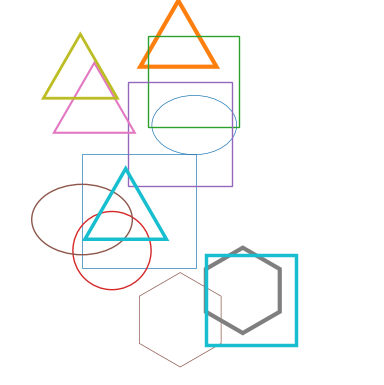[{"shape": "oval", "thickness": 0.5, "radius": 0.55, "center": [0.505, 0.675]}, {"shape": "square", "thickness": 0.5, "radius": 0.74, "center": [0.361, 0.452]}, {"shape": "triangle", "thickness": 3, "radius": 0.57, "center": [0.463, 0.884]}, {"shape": "square", "thickness": 1, "radius": 0.6, "center": [0.502, 0.789]}, {"shape": "circle", "thickness": 1, "radius": 0.51, "center": [0.291, 0.349]}, {"shape": "square", "thickness": 1, "radius": 0.67, "center": [0.467, 0.653]}, {"shape": "oval", "thickness": 1, "radius": 0.65, "center": [0.213, 0.43]}, {"shape": "hexagon", "thickness": 0.5, "radius": 0.61, "center": [0.468, 0.169]}, {"shape": "triangle", "thickness": 1.5, "radius": 0.61, "center": [0.245, 0.716]}, {"shape": "hexagon", "thickness": 3, "radius": 0.55, "center": [0.631, 0.246]}, {"shape": "triangle", "thickness": 2, "radius": 0.55, "center": [0.209, 0.8]}, {"shape": "triangle", "thickness": 2.5, "radius": 0.61, "center": [0.326, 0.44]}, {"shape": "square", "thickness": 2.5, "radius": 0.59, "center": [0.652, 0.221]}]